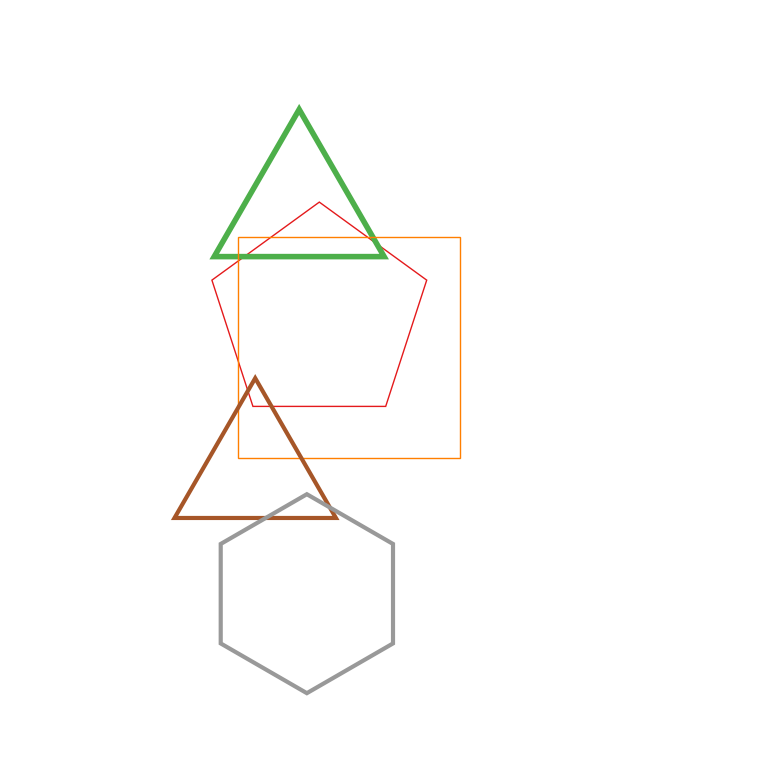[{"shape": "pentagon", "thickness": 0.5, "radius": 0.73, "center": [0.415, 0.591]}, {"shape": "triangle", "thickness": 2, "radius": 0.64, "center": [0.389, 0.73]}, {"shape": "square", "thickness": 0.5, "radius": 0.72, "center": [0.453, 0.549]}, {"shape": "triangle", "thickness": 1.5, "radius": 0.61, "center": [0.331, 0.388]}, {"shape": "hexagon", "thickness": 1.5, "radius": 0.65, "center": [0.399, 0.229]}]